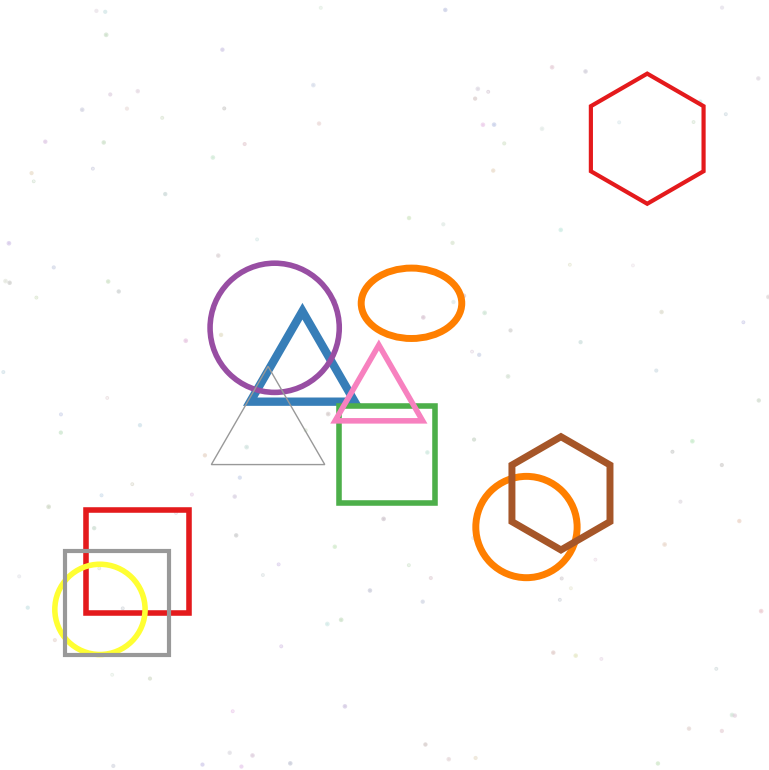[{"shape": "square", "thickness": 2, "radius": 0.33, "center": [0.178, 0.271]}, {"shape": "hexagon", "thickness": 1.5, "radius": 0.42, "center": [0.841, 0.82]}, {"shape": "triangle", "thickness": 3, "radius": 0.39, "center": [0.393, 0.518]}, {"shape": "square", "thickness": 2, "radius": 0.31, "center": [0.502, 0.41]}, {"shape": "circle", "thickness": 2, "radius": 0.42, "center": [0.357, 0.574]}, {"shape": "oval", "thickness": 2.5, "radius": 0.33, "center": [0.534, 0.606]}, {"shape": "circle", "thickness": 2.5, "radius": 0.33, "center": [0.684, 0.316]}, {"shape": "circle", "thickness": 2, "radius": 0.29, "center": [0.13, 0.209]}, {"shape": "hexagon", "thickness": 2.5, "radius": 0.37, "center": [0.729, 0.359]}, {"shape": "triangle", "thickness": 2, "radius": 0.33, "center": [0.492, 0.486]}, {"shape": "triangle", "thickness": 0.5, "radius": 0.43, "center": [0.348, 0.439]}, {"shape": "square", "thickness": 1.5, "radius": 0.34, "center": [0.152, 0.217]}]